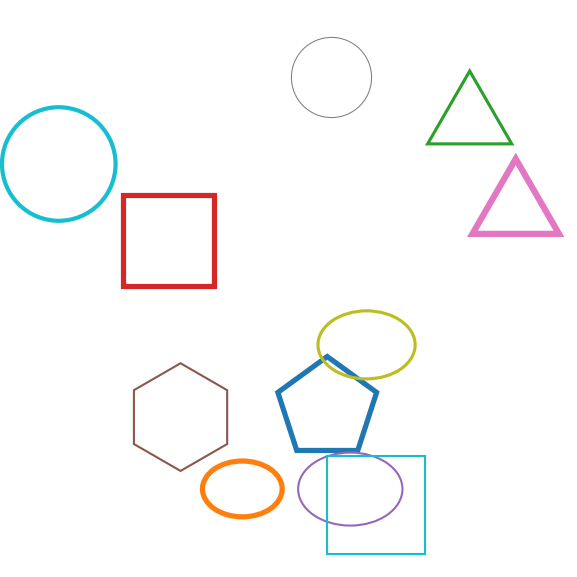[{"shape": "pentagon", "thickness": 2.5, "radius": 0.45, "center": [0.567, 0.292]}, {"shape": "oval", "thickness": 2.5, "radius": 0.35, "center": [0.42, 0.152]}, {"shape": "triangle", "thickness": 1.5, "radius": 0.42, "center": [0.813, 0.792]}, {"shape": "square", "thickness": 2.5, "radius": 0.39, "center": [0.292, 0.583]}, {"shape": "oval", "thickness": 1, "radius": 0.45, "center": [0.607, 0.152]}, {"shape": "hexagon", "thickness": 1, "radius": 0.47, "center": [0.313, 0.277]}, {"shape": "triangle", "thickness": 3, "radius": 0.43, "center": [0.893, 0.637]}, {"shape": "circle", "thickness": 0.5, "radius": 0.35, "center": [0.574, 0.865]}, {"shape": "oval", "thickness": 1.5, "radius": 0.42, "center": [0.635, 0.402]}, {"shape": "square", "thickness": 1, "radius": 0.42, "center": [0.65, 0.124]}, {"shape": "circle", "thickness": 2, "radius": 0.49, "center": [0.102, 0.715]}]